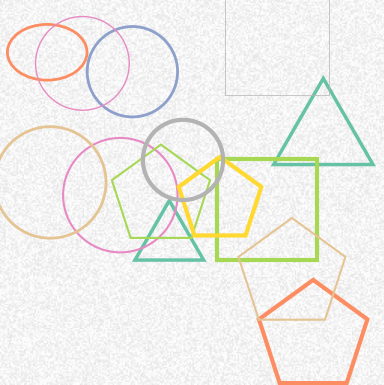[{"shape": "triangle", "thickness": 2.5, "radius": 0.51, "center": [0.44, 0.376]}, {"shape": "triangle", "thickness": 2.5, "radius": 0.75, "center": [0.84, 0.647]}, {"shape": "oval", "thickness": 2, "radius": 0.52, "center": [0.123, 0.864]}, {"shape": "pentagon", "thickness": 3, "radius": 0.74, "center": [0.813, 0.125]}, {"shape": "circle", "thickness": 2, "radius": 0.59, "center": [0.344, 0.814]}, {"shape": "circle", "thickness": 1, "radius": 0.61, "center": [0.214, 0.835]}, {"shape": "circle", "thickness": 1.5, "radius": 0.74, "center": [0.313, 0.493]}, {"shape": "pentagon", "thickness": 1.5, "radius": 0.67, "center": [0.418, 0.49]}, {"shape": "square", "thickness": 3, "radius": 0.65, "center": [0.694, 0.456]}, {"shape": "pentagon", "thickness": 3, "radius": 0.56, "center": [0.571, 0.48]}, {"shape": "circle", "thickness": 2, "radius": 0.72, "center": [0.131, 0.526]}, {"shape": "pentagon", "thickness": 1.5, "radius": 0.73, "center": [0.758, 0.288]}, {"shape": "square", "thickness": 0.5, "radius": 0.68, "center": [0.719, 0.887]}, {"shape": "circle", "thickness": 3, "radius": 0.52, "center": [0.475, 0.585]}]